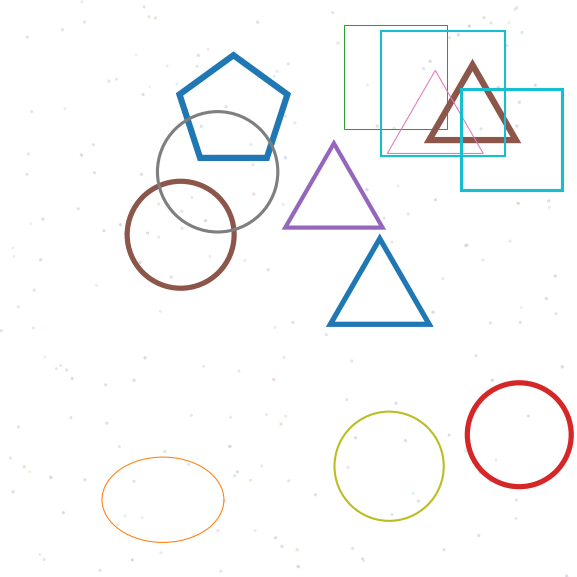[{"shape": "triangle", "thickness": 2.5, "radius": 0.49, "center": [0.658, 0.487]}, {"shape": "pentagon", "thickness": 3, "radius": 0.49, "center": [0.404, 0.805]}, {"shape": "oval", "thickness": 0.5, "radius": 0.53, "center": [0.282, 0.134]}, {"shape": "square", "thickness": 0.5, "radius": 0.45, "center": [0.684, 0.866]}, {"shape": "circle", "thickness": 2.5, "radius": 0.45, "center": [0.899, 0.246]}, {"shape": "triangle", "thickness": 2, "radius": 0.49, "center": [0.578, 0.654]}, {"shape": "triangle", "thickness": 3, "radius": 0.43, "center": [0.818, 0.8]}, {"shape": "circle", "thickness": 2.5, "radius": 0.46, "center": [0.313, 0.593]}, {"shape": "triangle", "thickness": 0.5, "radius": 0.48, "center": [0.754, 0.781]}, {"shape": "circle", "thickness": 1.5, "radius": 0.52, "center": [0.377, 0.702]}, {"shape": "circle", "thickness": 1, "radius": 0.47, "center": [0.674, 0.192]}, {"shape": "square", "thickness": 1.5, "radius": 0.44, "center": [0.886, 0.757]}, {"shape": "square", "thickness": 1, "radius": 0.54, "center": [0.767, 0.838]}]